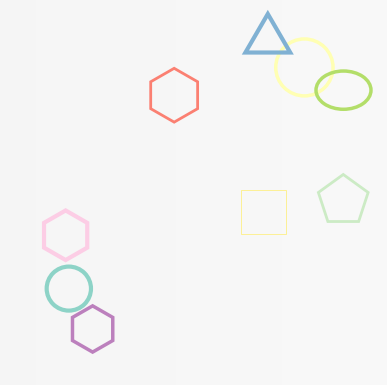[{"shape": "circle", "thickness": 3, "radius": 0.29, "center": [0.178, 0.25]}, {"shape": "circle", "thickness": 2.5, "radius": 0.37, "center": [0.786, 0.825]}, {"shape": "hexagon", "thickness": 2, "radius": 0.35, "center": [0.449, 0.753]}, {"shape": "triangle", "thickness": 3, "radius": 0.33, "center": [0.691, 0.897]}, {"shape": "oval", "thickness": 2.5, "radius": 0.35, "center": [0.886, 0.766]}, {"shape": "hexagon", "thickness": 3, "radius": 0.32, "center": [0.169, 0.389]}, {"shape": "hexagon", "thickness": 2.5, "radius": 0.3, "center": [0.239, 0.146]}, {"shape": "pentagon", "thickness": 2, "radius": 0.34, "center": [0.886, 0.479]}, {"shape": "square", "thickness": 0.5, "radius": 0.29, "center": [0.68, 0.449]}]